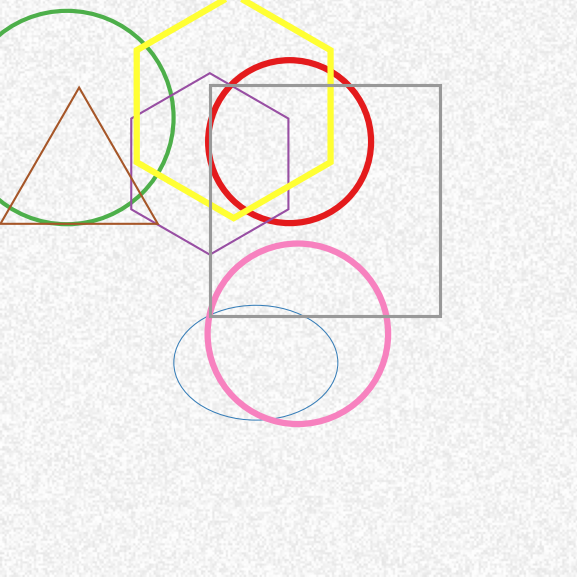[{"shape": "circle", "thickness": 3, "radius": 0.71, "center": [0.502, 0.754]}, {"shape": "oval", "thickness": 0.5, "radius": 0.71, "center": [0.443, 0.371]}, {"shape": "circle", "thickness": 2, "radius": 0.92, "center": [0.116, 0.796]}, {"shape": "hexagon", "thickness": 1, "radius": 0.79, "center": [0.363, 0.715]}, {"shape": "hexagon", "thickness": 3, "radius": 0.97, "center": [0.405, 0.815]}, {"shape": "triangle", "thickness": 1, "radius": 0.79, "center": [0.137, 0.69]}, {"shape": "circle", "thickness": 3, "radius": 0.78, "center": [0.516, 0.421]}, {"shape": "square", "thickness": 1.5, "radius": 1.0, "center": [0.562, 0.651]}]